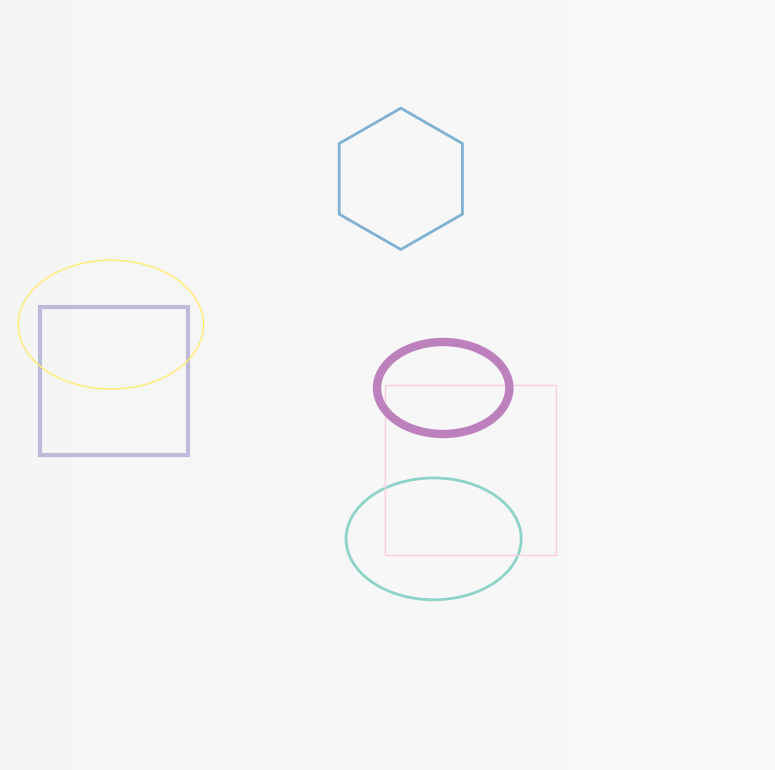[{"shape": "oval", "thickness": 1, "radius": 0.56, "center": [0.56, 0.3]}, {"shape": "square", "thickness": 1.5, "radius": 0.48, "center": [0.147, 0.505]}, {"shape": "hexagon", "thickness": 1, "radius": 0.46, "center": [0.517, 0.768]}, {"shape": "square", "thickness": 0.5, "radius": 0.55, "center": [0.607, 0.39]}, {"shape": "oval", "thickness": 3, "radius": 0.43, "center": [0.572, 0.496]}, {"shape": "oval", "thickness": 0.5, "radius": 0.6, "center": [0.143, 0.578]}]